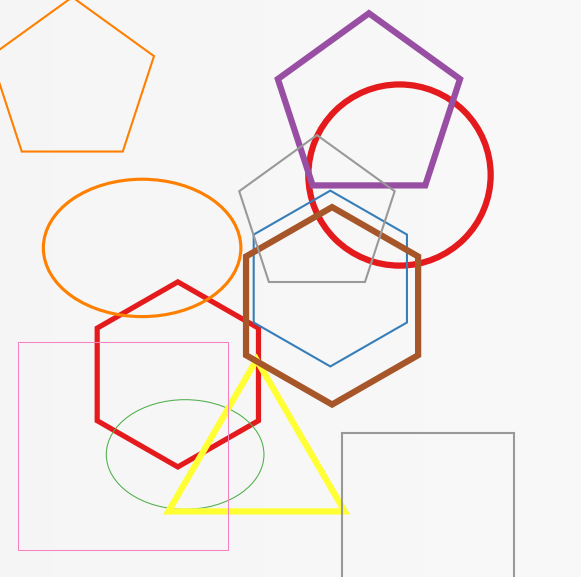[{"shape": "circle", "thickness": 3, "radius": 0.78, "center": [0.687, 0.696]}, {"shape": "hexagon", "thickness": 2.5, "radius": 0.8, "center": [0.306, 0.351]}, {"shape": "hexagon", "thickness": 1, "radius": 0.76, "center": [0.568, 0.517]}, {"shape": "oval", "thickness": 0.5, "radius": 0.68, "center": [0.318, 0.212]}, {"shape": "pentagon", "thickness": 3, "radius": 0.82, "center": [0.635, 0.811]}, {"shape": "pentagon", "thickness": 1, "radius": 0.74, "center": [0.124, 0.856]}, {"shape": "oval", "thickness": 1.5, "radius": 0.85, "center": [0.244, 0.57]}, {"shape": "triangle", "thickness": 3, "radius": 0.88, "center": [0.441, 0.201]}, {"shape": "hexagon", "thickness": 3, "radius": 0.85, "center": [0.571, 0.47]}, {"shape": "square", "thickness": 0.5, "radius": 0.9, "center": [0.212, 0.227]}, {"shape": "square", "thickness": 1, "radius": 0.74, "center": [0.736, 0.102]}, {"shape": "pentagon", "thickness": 1, "radius": 0.7, "center": [0.545, 0.625]}]